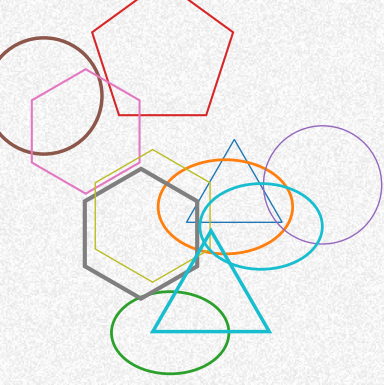[{"shape": "triangle", "thickness": 1, "radius": 0.72, "center": [0.609, 0.494]}, {"shape": "oval", "thickness": 2, "radius": 0.87, "center": [0.585, 0.463]}, {"shape": "oval", "thickness": 2, "radius": 0.76, "center": [0.442, 0.136]}, {"shape": "pentagon", "thickness": 1.5, "radius": 0.96, "center": [0.422, 0.857]}, {"shape": "circle", "thickness": 1, "radius": 0.77, "center": [0.838, 0.52]}, {"shape": "circle", "thickness": 2.5, "radius": 0.75, "center": [0.114, 0.751]}, {"shape": "hexagon", "thickness": 1.5, "radius": 0.81, "center": [0.223, 0.659]}, {"shape": "hexagon", "thickness": 3, "radius": 0.84, "center": [0.366, 0.393]}, {"shape": "hexagon", "thickness": 1, "radius": 0.86, "center": [0.397, 0.439]}, {"shape": "triangle", "thickness": 2.5, "radius": 0.87, "center": [0.548, 0.226]}, {"shape": "oval", "thickness": 2, "radius": 0.8, "center": [0.678, 0.412]}]